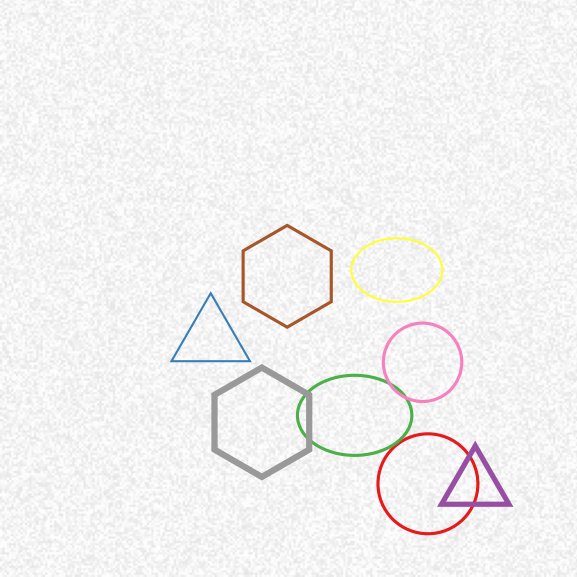[{"shape": "circle", "thickness": 1.5, "radius": 0.43, "center": [0.741, 0.161]}, {"shape": "triangle", "thickness": 1, "radius": 0.39, "center": [0.365, 0.413]}, {"shape": "oval", "thickness": 1.5, "radius": 0.5, "center": [0.614, 0.28]}, {"shape": "triangle", "thickness": 2.5, "radius": 0.34, "center": [0.823, 0.16]}, {"shape": "oval", "thickness": 1, "radius": 0.39, "center": [0.687, 0.532]}, {"shape": "hexagon", "thickness": 1.5, "radius": 0.44, "center": [0.497, 0.521]}, {"shape": "circle", "thickness": 1.5, "radius": 0.34, "center": [0.732, 0.372]}, {"shape": "hexagon", "thickness": 3, "radius": 0.47, "center": [0.453, 0.268]}]